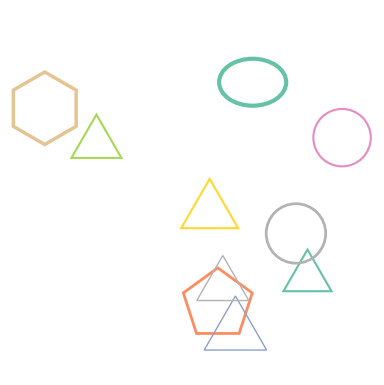[{"shape": "triangle", "thickness": 1.5, "radius": 0.36, "center": [0.799, 0.28]}, {"shape": "oval", "thickness": 3, "radius": 0.44, "center": [0.656, 0.786]}, {"shape": "pentagon", "thickness": 2, "radius": 0.47, "center": [0.566, 0.21]}, {"shape": "triangle", "thickness": 1, "radius": 0.47, "center": [0.611, 0.138]}, {"shape": "circle", "thickness": 1.5, "radius": 0.37, "center": [0.888, 0.642]}, {"shape": "triangle", "thickness": 1.5, "radius": 0.37, "center": [0.251, 0.627]}, {"shape": "triangle", "thickness": 1.5, "radius": 0.43, "center": [0.545, 0.45]}, {"shape": "hexagon", "thickness": 2.5, "radius": 0.47, "center": [0.116, 0.719]}, {"shape": "triangle", "thickness": 1, "radius": 0.39, "center": [0.579, 0.258]}, {"shape": "circle", "thickness": 2, "radius": 0.39, "center": [0.769, 0.394]}]